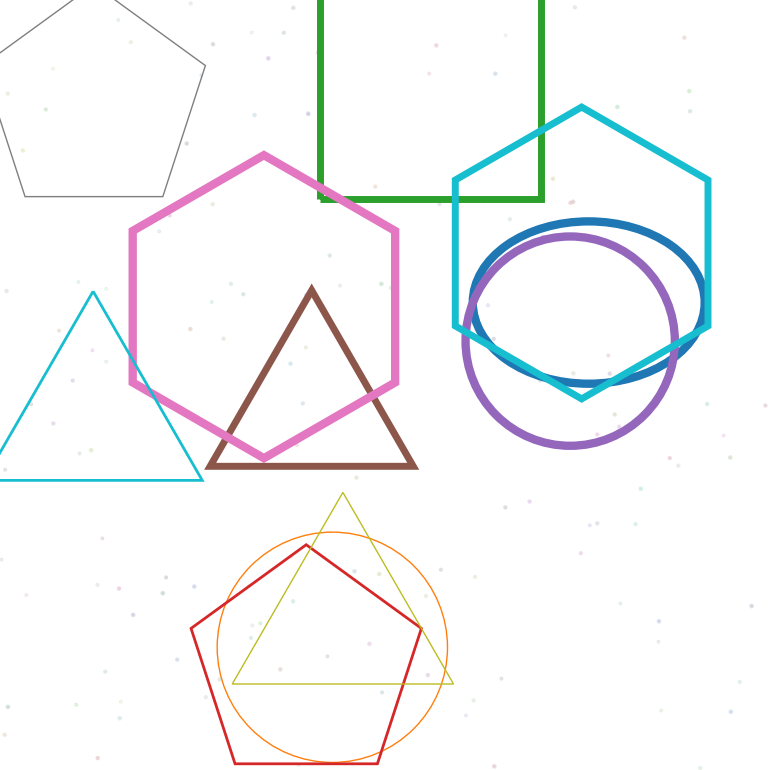[{"shape": "oval", "thickness": 3, "radius": 0.75, "center": [0.765, 0.607]}, {"shape": "circle", "thickness": 0.5, "radius": 0.75, "center": [0.432, 0.159]}, {"shape": "square", "thickness": 2.5, "radius": 0.72, "center": [0.559, 0.885]}, {"shape": "pentagon", "thickness": 1, "radius": 0.79, "center": [0.398, 0.135]}, {"shape": "circle", "thickness": 3, "radius": 0.68, "center": [0.741, 0.557]}, {"shape": "triangle", "thickness": 2.5, "radius": 0.76, "center": [0.405, 0.471]}, {"shape": "hexagon", "thickness": 3, "radius": 0.98, "center": [0.343, 0.602]}, {"shape": "pentagon", "thickness": 0.5, "radius": 0.76, "center": [0.122, 0.868]}, {"shape": "triangle", "thickness": 0.5, "radius": 0.83, "center": [0.445, 0.195]}, {"shape": "hexagon", "thickness": 2.5, "radius": 0.95, "center": [0.755, 0.671]}, {"shape": "triangle", "thickness": 1, "radius": 0.82, "center": [0.121, 0.458]}]